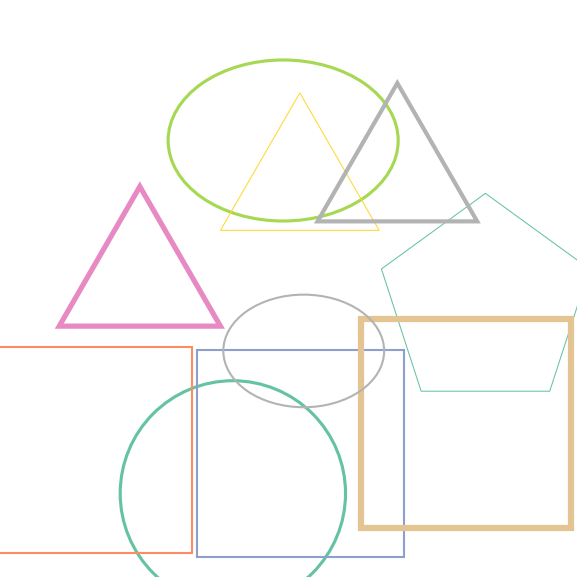[{"shape": "circle", "thickness": 1.5, "radius": 0.98, "center": [0.403, 0.145]}, {"shape": "pentagon", "thickness": 0.5, "radius": 0.95, "center": [0.841, 0.475]}, {"shape": "square", "thickness": 1, "radius": 0.89, "center": [0.155, 0.22]}, {"shape": "square", "thickness": 1, "radius": 0.9, "center": [0.52, 0.214]}, {"shape": "triangle", "thickness": 2.5, "radius": 0.81, "center": [0.242, 0.515]}, {"shape": "oval", "thickness": 1.5, "radius": 1.0, "center": [0.49, 0.756]}, {"shape": "triangle", "thickness": 0.5, "radius": 0.79, "center": [0.519, 0.68]}, {"shape": "square", "thickness": 3, "radius": 0.91, "center": [0.807, 0.266]}, {"shape": "triangle", "thickness": 2, "radius": 0.8, "center": [0.688, 0.696]}, {"shape": "oval", "thickness": 1, "radius": 0.7, "center": [0.526, 0.391]}]